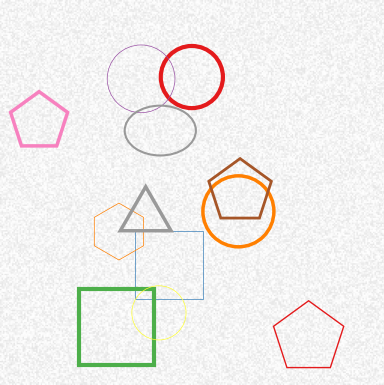[{"shape": "pentagon", "thickness": 1, "radius": 0.48, "center": [0.802, 0.123]}, {"shape": "circle", "thickness": 3, "radius": 0.4, "center": [0.498, 0.8]}, {"shape": "square", "thickness": 0.5, "radius": 0.44, "center": [0.439, 0.311]}, {"shape": "square", "thickness": 3, "radius": 0.49, "center": [0.303, 0.151]}, {"shape": "circle", "thickness": 0.5, "radius": 0.44, "center": [0.366, 0.795]}, {"shape": "hexagon", "thickness": 0.5, "radius": 0.37, "center": [0.309, 0.399]}, {"shape": "circle", "thickness": 2.5, "radius": 0.46, "center": [0.619, 0.451]}, {"shape": "circle", "thickness": 0.5, "radius": 0.35, "center": [0.413, 0.187]}, {"shape": "pentagon", "thickness": 2, "radius": 0.43, "center": [0.624, 0.503]}, {"shape": "pentagon", "thickness": 2.5, "radius": 0.39, "center": [0.102, 0.684]}, {"shape": "triangle", "thickness": 2.5, "radius": 0.38, "center": [0.378, 0.439]}, {"shape": "oval", "thickness": 1.5, "radius": 0.46, "center": [0.416, 0.661]}]